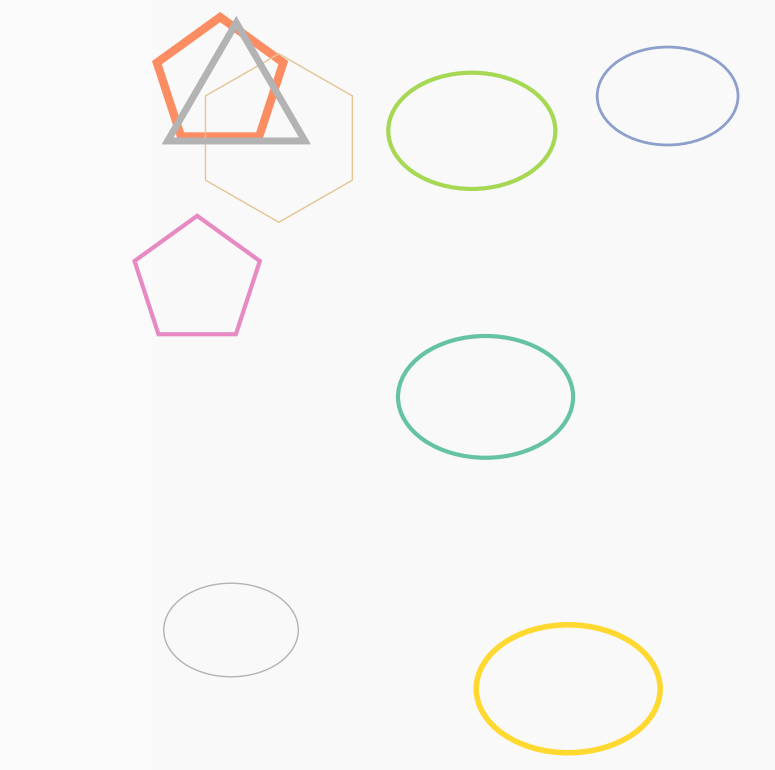[{"shape": "oval", "thickness": 1.5, "radius": 0.56, "center": [0.627, 0.485]}, {"shape": "pentagon", "thickness": 3, "radius": 0.43, "center": [0.284, 0.892]}, {"shape": "oval", "thickness": 1, "radius": 0.45, "center": [0.861, 0.875]}, {"shape": "pentagon", "thickness": 1.5, "radius": 0.43, "center": [0.254, 0.635]}, {"shape": "oval", "thickness": 1.5, "radius": 0.54, "center": [0.609, 0.83]}, {"shape": "oval", "thickness": 2, "radius": 0.59, "center": [0.733, 0.105]}, {"shape": "hexagon", "thickness": 0.5, "radius": 0.55, "center": [0.36, 0.821]}, {"shape": "triangle", "thickness": 2.5, "radius": 0.51, "center": [0.305, 0.868]}, {"shape": "oval", "thickness": 0.5, "radius": 0.43, "center": [0.298, 0.182]}]